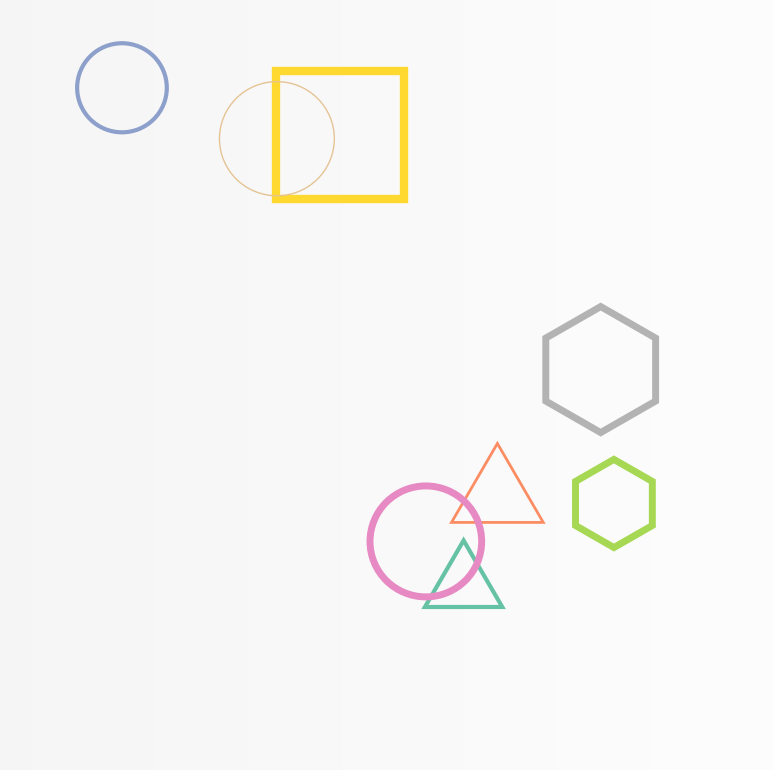[{"shape": "triangle", "thickness": 1.5, "radius": 0.29, "center": [0.598, 0.241]}, {"shape": "triangle", "thickness": 1, "radius": 0.34, "center": [0.642, 0.356]}, {"shape": "circle", "thickness": 1.5, "radius": 0.29, "center": [0.157, 0.886]}, {"shape": "circle", "thickness": 2.5, "radius": 0.36, "center": [0.549, 0.297]}, {"shape": "hexagon", "thickness": 2.5, "radius": 0.29, "center": [0.792, 0.346]}, {"shape": "square", "thickness": 3, "radius": 0.41, "center": [0.438, 0.824]}, {"shape": "circle", "thickness": 0.5, "radius": 0.37, "center": [0.357, 0.82]}, {"shape": "hexagon", "thickness": 2.5, "radius": 0.41, "center": [0.775, 0.52]}]